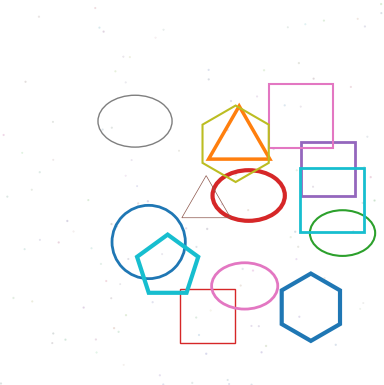[{"shape": "hexagon", "thickness": 3, "radius": 0.44, "center": [0.807, 0.202]}, {"shape": "circle", "thickness": 2, "radius": 0.48, "center": [0.386, 0.371]}, {"shape": "triangle", "thickness": 2.5, "radius": 0.46, "center": [0.621, 0.633]}, {"shape": "oval", "thickness": 1.5, "radius": 0.42, "center": [0.89, 0.395]}, {"shape": "oval", "thickness": 3, "radius": 0.47, "center": [0.646, 0.492]}, {"shape": "square", "thickness": 1, "radius": 0.35, "center": [0.539, 0.18]}, {"shape": "square", "thickness": 2, "radius": 0.35, "center": [0.852, 0.562]}, {"shape": "triangle", "thickness": 0.5, "radius": 0.36, "center": [0.536, 0.471]}, {"shape": "oval", "thickness": 2, "radius": 0.43, "center": [0.636, 0.257]}, {"shape": "square", "thickness": 1.5, "radius": 0.42, "center": [0.781, 0.698]}, {"shape": "oval", "thickness": 1, "radius": 0.48, "center": [0.351, 0.685]}, {"shape": "hexagon", "thickness": 1.5, "radius": 0.5, "center": [0.612, 0.627]}, {"shape": "pentagon", "thickness": 3, "radius": 0.42, "center": [0.435, 0.307]}, {"shape": "square", "thickness": 2, "radius": 0.42, "center": [0.862, 0.48]}]